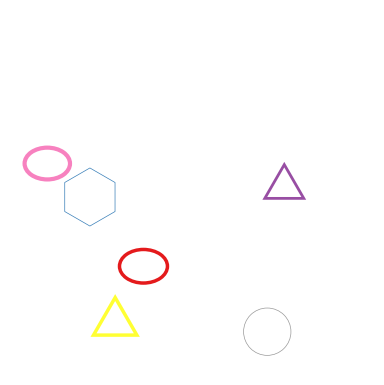[{"shape": "oval", "thickness": 2.5, "radius": 0.31, "center": [0.373, 0.308]}, {"shape": "hexagon", "thickness": 0.5, "radius": 0.38, "center": [0.233, 0.488]}, {"shape": "triangle", "thickness": 2, "radius": 0.29, "center": [0.738, 0.514]}, {"shape": "triangle", "thickness": 2.5, "radius": 0.33, "center": [0.299, 0.162]}, {"shape": "oval", "thickness": 3, "radius": 0.29, "center": [0.123, 0.575]}, {"shape": "circle", "thickness": 0.5, "radius": 0.31, "center": [0.694, 0.138]}]